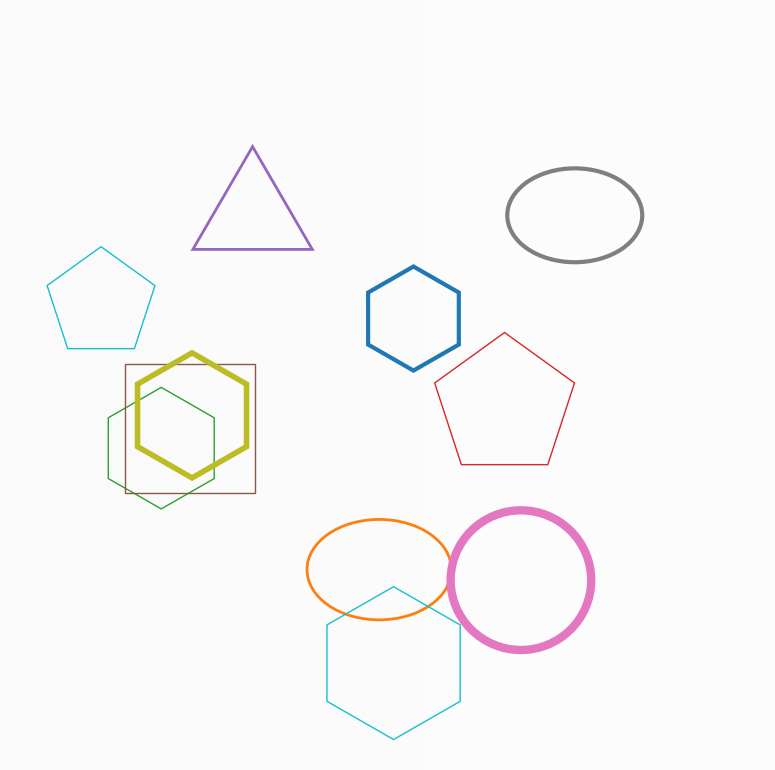[{"shape": "hexagon", "thickness": 1.5, "radius": 0.34, "center": [0.534, 0.586]}, {"shape": "oval", "thickness": 1, "radius": 0.47, "center": [0.489, 0.26]}, {"shape": "hexagon", "thickness": 0.5, "radius": 0.39, "center": [0.208, 0.418]}, {"shape": "pentagon", "thickness": 0.5, "radius": 0.47, "center": [0.651, 0.473]}, {"shape": "triangle", "thickness": 1, "radius": 0.44, "center": [0.326, 0.721]}, {"shape": "square", "thickness": 0.5, "radius": 0.42, "center": [0.245, 0.444]}, {"shape": "circle", "thickness": 3, "radius": 0.45, "center": [0.672, 0.247]}, {"shape": "oval", "thickness": 1.5, "radius": 0.44, "center": [0.742, 0.72]}, {"shape": "hexagon", "thickness": 2, "radius": 0.41, "center": [0.248, 0.461]}, {"shape": "pentagon", "thickness": 0.5, "radius": 0.37, "center": [0.13, 0.606]}, {"shape": "hexagon", "thickness": 0.5, "radius": 0.5, "center": [0.508, 0.139]}]